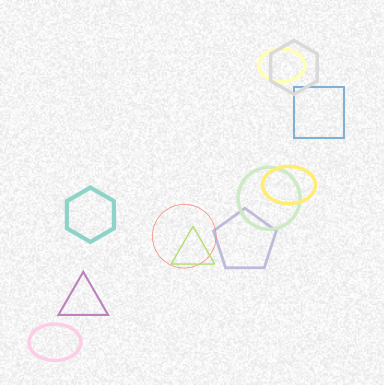[{"shape": "hexagon", "thickness": 3, "radius": 0.35, "center": [0.235, 0.442]}, {"shape": "oval", "thickness": 2.5, "radius": 0.3, "center": [0.732, 0.83]}, {"shape": "pentagon", "thickness": 2, "radius": 0.43, "center": [0.636, 0.374]}, {"shape": "circle", "thickness": 0.5, "radius": 0.41, "center": [0.479, 0.387]}, {"shape": "square", "thickness": 1.5, "radius": 0.33, "center": [0.828, 0.708]}, {"shape": "triangle", "thickness": 1, "radius": 0.33, "center": [0.501, 0.347]}, {"shape": "oval", "thickness": 2.5, "radius": 0.34, "center": [0.143, 0.111]}, {"shape": "hexagon", "thickness": 2.5, "radius": 0.35, "center": [0.764, 0.825]}, {"shape": "triangle", "thickness": 1.5, "radius": 0.37, "center": [0.216, 0.219]}, {"shape": "circle", "thickness": 2.5, "radius": 0.4, "center": [0.699, 0.485]}, {"shape": "oval", "thickness": 2.5, "radius": 0.34, "center": [0.751, 0.519]}]